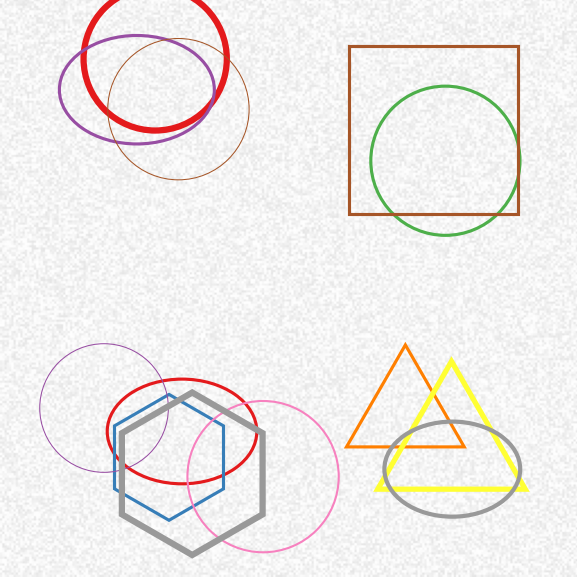[{"shape": "oval", "thickness": 1.5, "radius": 0.65, "center": [0.315, 0.252]}, {"shape": "circle", "thickness": 3, "radius": 0.62, "center": [0.269, 0.897]}, {"shape": "hexagon", "thickness": 1.5, "radius": 0.54, "center": [0.293, 0.207]}, {"shape": "circle", "thickness": 1.5, "radius": 0.65, "center": [0.771, 0.721]}, {"shape": "circle", "thickness": 0.5, "radius": 0.56, "center": [0.18, 0.293]}, {"shape": "oval", "thickness": 1.5, "radius": 0.67, "center": [0.237, 0.844]}, {"shape": "triangle", "thickness": 1.5, "radius": 0.59, "center": [0.702, 0.284]}, {"shape": "triangle", "thickness": 2.5, "radius": 0.74, "center": [0.782, 0.226]}, {"shape": "square", "thickness": 1.5, "radius": 0.73, "center": [0.751, 0.774]}, {"shape": "circle", "thickness": 0.5, "radius": 0.61, "center": [0.309, 0.81]}, {"shape": "circle", "thickness": 1, "radius": 0.66, "center": [0.456, 0.174]}, {"shape": "oval", "thickness": 2, "radius": 0.59, "center": [0.783, 0.187]}, {"shape": "hexagon", "thickness": 3, "radius": 0.7, "center": [0.333, 0.179]}]